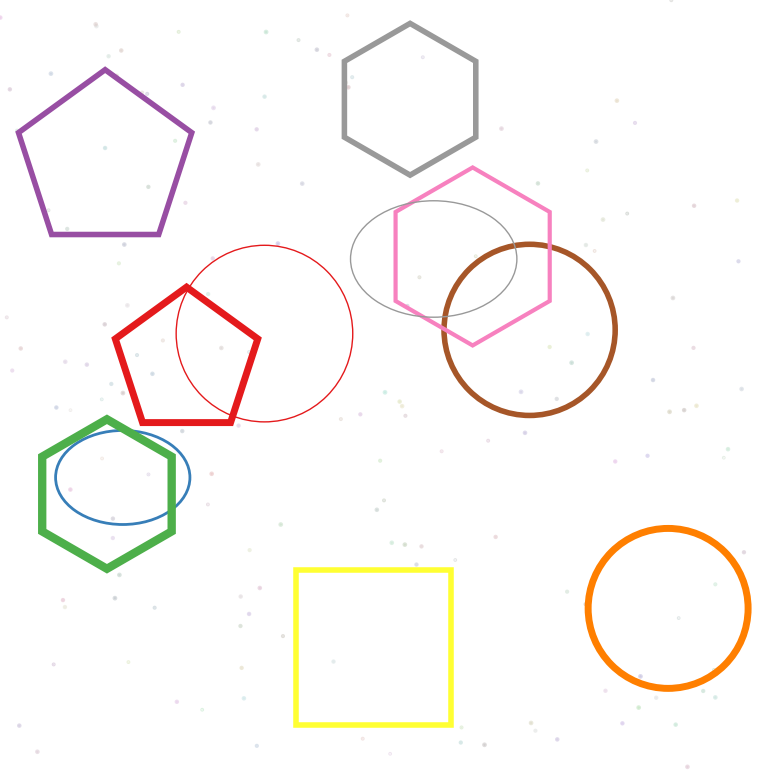[{"shape": "pentagon", "thickness": 2.5, "radius": 0.49, "center": [0.242, 0.53]}, {"shape": "circle", "thickness": 0.5, "radius": 0.57, "center": [0.343, 0.567]}, {"shape": "oval", "thickness": 1, "radius": 0.44, "center": [0.159, 0.38]}, {"shape": "hexagon", "thickness": 3, "radius": 0.49, "center": [0.139, 0.358]}, {"shape": "pentagon", "thickness": 2, "radius": 0.59, "center": [0.137, 0.791]}, {"shape": "circle", "thickness": 2.5, "radius": 0.52, "center": [0.868, 0.21]}, {"shape": "square", "thickness": 2, "radius": 0.51, "center": [0.485, 0.159]}, {"shape": "circle", "thickness": 2, "radius": 0.56, "center": [0.688, 0.572]}, {"shape": "hexagon", "thickness": 1.5, "radius": 0.58, "center": [0.614, 0.667]}, {"shape": "oval", "thickness": 0.5, "radius": 0.54, "center": [0.563, 0.664]}, {"shape": "hexagon", "thickness": 2, "radius": 0.49, "center": [0.533, 0.871]}]